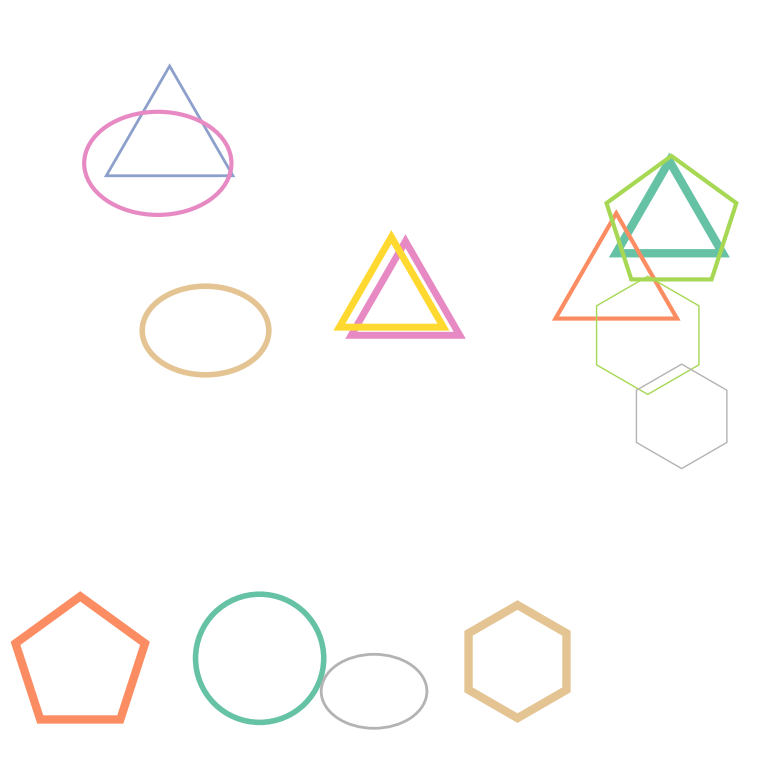[{"shape": "circle", "thickness": 2, "radius": 0.42, "center": [0.337, 0.145]}, {"shape": "triangle", "thickness": 3, "radius": 0.4, "center": [0.869, 0.711]}, {"shape": "triangle", "thickness": 1.5, "radius": 0.46, "center": [0.8, 0.632]}, {"shape": "pentagon", "thickness": 3, "radius": 0.44, "center": [0.104, 0.137]}, {"shape": "triangle", "thickness": 1, "radius": 0.47, "center": [0.22, 0.819]}, {"shape": "oval", "thickness": 1.5, "radius": 0.48, "center": [0.205, 0.788]}, {"shape": "triangle", "thickness": 2.5, "radius": 0.41, "center": [0.527, 0.605]}, {"shape": "pentagon", "thickness": 1.5, "radius": 0.44, "center": [0.872, 0.709]}, {"shape": "hexagon", "thickness": 0.5, "radius": 0.38, "center": [0.841, 0.565]}, {"shape": "triangle", "thickness": 2.5, "radius": 0.39, "center": [0.508, 0.614]}, {"shape": "hexagon", "thickness": 3, "radius": 0.37, "center": [0.672, 0.141]}, {"shape": "oval", "thickness": 2, "radius": 0.41, "center": [0.267, 0.571]}, {"shape": "oval", "thickness": 1, "radius": 0.34, "center": [0.486, 0.102]}, {"shape": "hexagon", "thickness": 0.5, "radius": 0.34, "center": [0.885, 0.459]}]